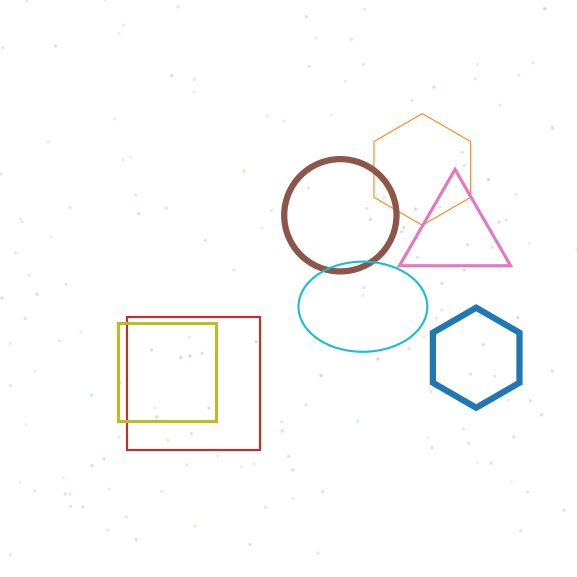[{"shape": "hexagon", "thickness": 3, "radius": 0.43, "center": [0.825, 0.38]}, {"shape": "hexagon", "thickness": 0.5, "radius": 0.48, "center": [0.731, 0.706]}, {"shape": "square", "thickness": 1, "radius": 0.58, "center": [0.335, 0.336]}, {"shape": "circle", "thickness": 3, "radius": 0.49, "center": [0.589, 0.626]}, {"shape": "triangle", "thickness": 1.5, "radius": 0.56, "center": [0.788, 0.595]}, {"shape": "square", "thickness": 1.5, "radius": 0.42, "center": [0.289, 0.355]}, {"shape": "oval", "thickness": 1, "radius": 0.56, "center": [0.628, 0.468]}]